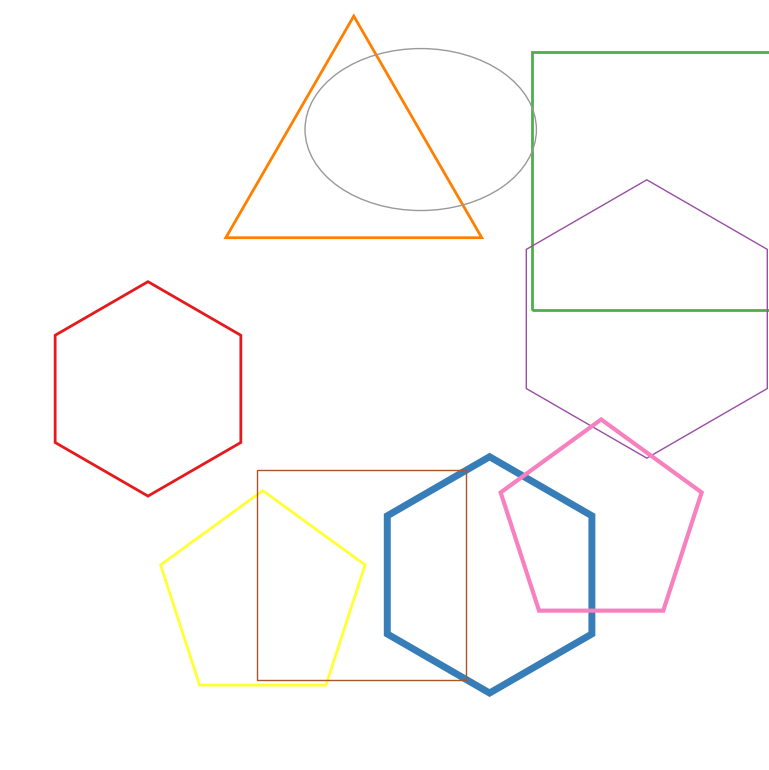[{"shape": "hexagon", "thickness": 1, "radius": 0.7, "center": [0.192, 0.495]}, {"shape": "hexagon", "thickness": 2.5, "radius": 0.77, "center": [0.636, 0.253]}, {"shape": "square", "thickness": 1, "radius": 0.84, "center": [0.858, 0.765]}, {"shape": "hexagon", "thickness": 0.5, "radius": 0.9, "center": [0.84, 0.586]}, {"shape": "triangle", "thickness": 1, "radius": 0.96, "center": [0.459, 0.787]}, {"shape": "pentagon", "thickness": 1, "radius": 0.7, "center": [0.341, 0.223]}, {"shape": "square", "thickness": 0.5, "radius": 0.68, "center": [0.47, 0.253]}, {"shape": "pentagon", "thickness": 1.5, "radius": 0.69, "center": [0.781, 0.318]}, {"shape": "oval", "thickness": 0.5, "radius": 0.75, "center": [0.546, 0.832]}]